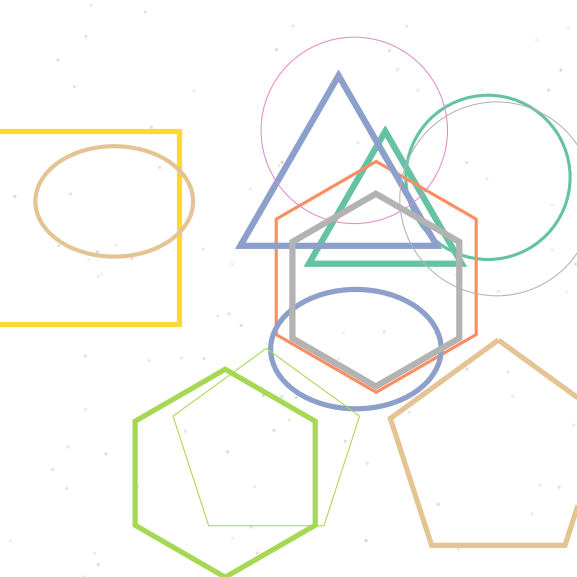[{"shape": "circle", "thickness": 1.5, "radius": 0.71, "center": [0.845, 0.692]}, {"shape": "triangle", "thickness": 3, "radius": 0.76, "center": [0.667, 0.619]}, {"shape": "hexagon", "thickness": 1.5, "radius": 1.0, "center": [0.651, 0.52]}, {"shape": "triangle", "thickness": 3, "radius": 0.98, "center": [0.586, 0.672]}, {"shape": "oval", "thickness": 2.5, "radius": 0.74, "center": [0.616, 0.395]}, {"shape": "circle", "thickness": 0.5, "radius": 0.81, "center": [0.613, 0.773]}, {"shape": "hexagon", "thickness": 2.5, "radius": 0.9, "center": [0.39, 0.18]}, {"shape": "pentagon", "thickness": 0.5, "radius": 0.85, "center": [0.461, 0.226]}, {"shape": "square", "thickness": 2.5, "radius": 0.84, "center": [0.143, 0.605]}, {"shape": "pentagon", "thickness": 2.5, "radius": 0.98, "center": [0.863, 0.214]}, {"shape": "oval", "thickness": 2, "radius": 0.68, "center": [0.198, 0.65]}, {"shape": "hexagon", "thickness": 3, "radius": 0.83, "center": [0.651, 0.497]}, {"shape": "circle", "thickness": 0.5, "radius": 0.84, "center": [0.86, 0.655]}]